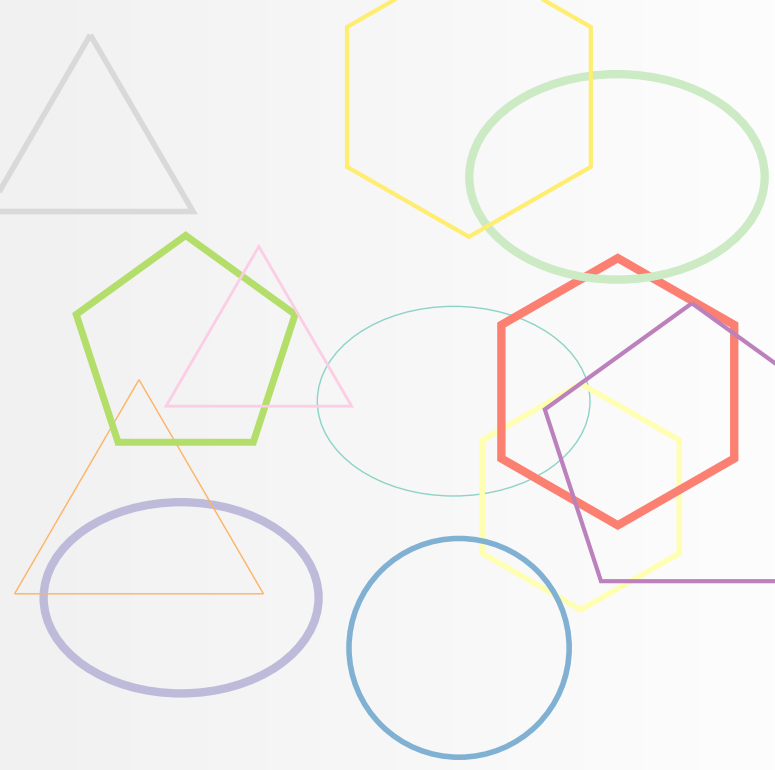[{"shape": "oval", "thickness": 0.5, "radius": 0.88, "center": [0.585, 0.479]}, {"shape": "hexagon", "thickness": 2, "radius": 0.73, "center": [0.749, 0.355]}, {"shape": "oval", "thickness": 3, "radius": 0.89, "center": [0.234, 0.224]}, {"shape": "hexagon", "thickness": 3, "radius": 0.87, "center": [0.797, 0.491]}, {"shape": "circle", "thickness": 2, "radius": 0.71, "center": [0.592, 0.159]}, {"shape": "triangle", "thickness": 0.5, "radius": 0.93, "center": [0.179, 0.322]}, {"shape": "pentagon", "thickness": 2.5, "radius": 0.74, "center": [0.24, 0.546]}, {"shape": "triangle", "thickness": 1, "radius": 0.69, "center": [0.334, 0.542]}, {"shape": "triangle", "thickness": 2, "radius": 0.76, "center": [0.117, 0.802]}, {"shape": "pentagon", "thickness": 1.5, "radius": 1.0, "center": [0.893, 0.407]}, {"shape": "oval", "thickness": 3, "radius": 0.95, "center": [0.796, 0.77]}, {"shape": "hexagon", "thickness": 1.5, "radius": 0.91, "center": [0.605, 0.874]}]